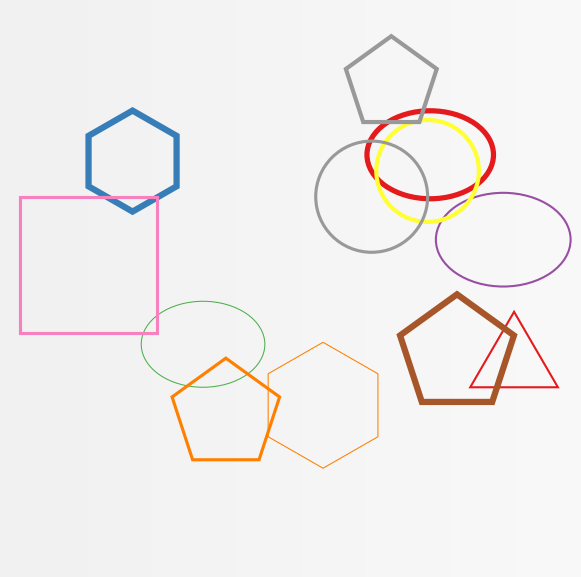[{"shape": "triangle", "thickness": 1, "radius": 0.44, "center": [0.884, 0.372]}, {"shape": "oval", "thickness": 2.5, "radius": 0.54, "center": [0.74, 0.731]}, {"shape": "hexagon", "thickness": 3, "radius": 0.44, "center": [0.228, 0.72]}, {"shape": "oval", "thickness": 0.5, "radius": 0.53, "center": [0.349, 0.403]}, {"shape": "oval", "thickness": 1, "radius": 0.58, "center": [0.866, 0.584]}, {"shape": "hexagon", "thickness": 0.5, "radius": 0.55, "center": [0.556, 0.297]}, {"shape": "pentagon", "thickness": 1.5, "radius": 0.49, "center": [0.389, 0.282]}, {"shape": "circle", "thickness": 2, "radius": 0.44, "center": [0.736, 0.703]}, {"shape": "pentagon", "thickness": 3, "radius": 0.52, "center": [0.786, 0.386]}, {"shape": "square", "thickness": 1.5, "radius": 0.59, "center": [0.152, 0.54]}, {"shape": "pentagon", "thickness": 2, "radius": 0.41, "center": [0.673, 0.854]}, {"shape": "circle", "thickness": 1.5, "radius": 0.48, "center": [0.639, 0.659]}]